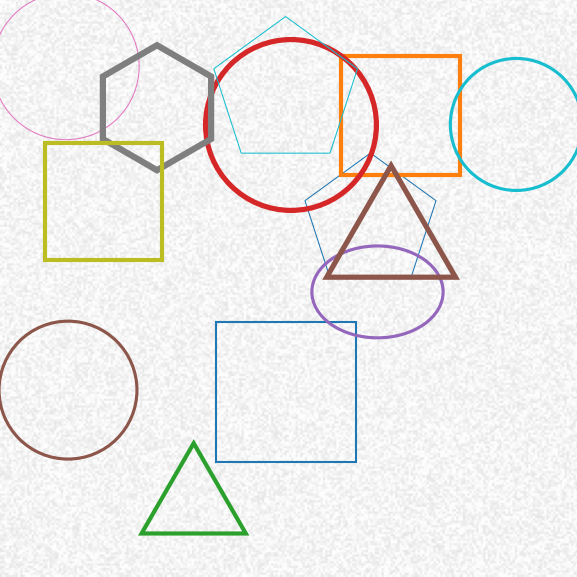[{"shape": "square", "thickness": 1, "radius": 0.61, "center": [0.495, 0.321]}, {"shape": "pentagon", "thickness": 0.5, "radius": 0.6, "center": [0.642, 0.615]}, {"shape": "square", "thickness": 2, "radius": 0.52, "center": [0.693, 0.8]}, {"shape": "triangle", "thickness": 2, "radius": 0.52, "center": [0.335, 0.127]}, {"shape": "circle", "thickness": 2.5, "radius": 0.74, "center": [0.504, 0.783]}, {"shape": "oval", "thickness": 1.5, "radius": 0.57, "center": [0.654, 0.494]}, {"shape": "triangle", "thickness": 2.5, "radius": 0.64, "center": [0.677, 0.584]}, {"shape": "circle", "thickness": 1.5, "radius": 0.6, "center": [0.118, 0.324]}, {"shape": "circle", "thickness": 0.5, "radius": 0.63, "center": [0.114, 0.884]}, {"shape": "hexagon", "thickness": 3, "radius": 0.54, "center": [0.272, 0.813]}, {"shape": "square", "thickness": 2, "radius": 0.51, "center": [0.179, 0.65]}, {"shape": "pentagon", "thickness": 0.5, "radius": 0.65, "center": [0.495, 0.84]}, {"shape": "circle", "thickness": 1.5, "radius": 0.57, "center": [0.894, 0.784]}]